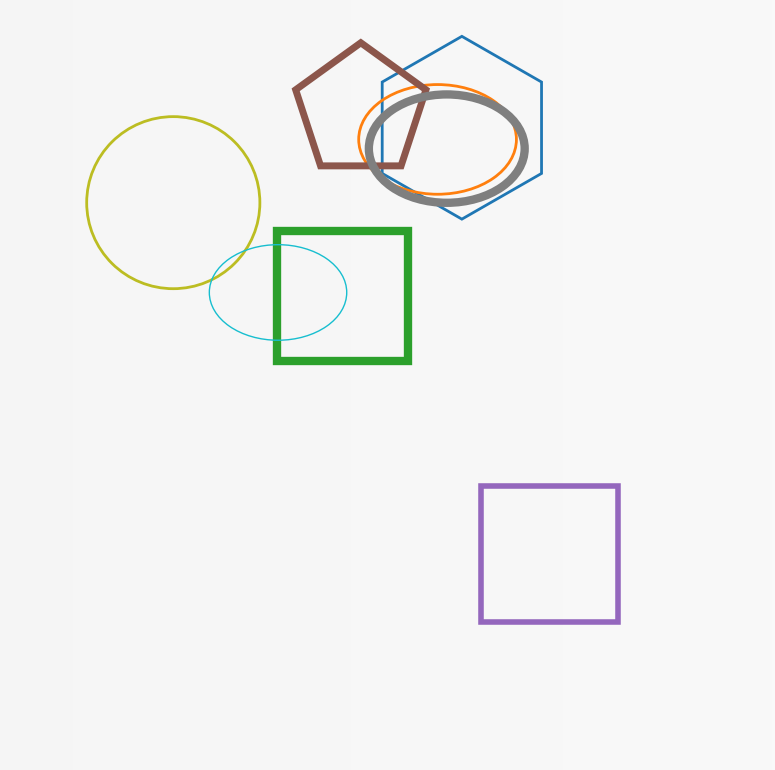[{"shape": "hexagon", "thickness": 1, "radius": 0.59, "center": [0.596, 0.834]}, {"shape": "oval", "thickness": 1, "radius": 0.51, "center": [0.565, 0.819]}, {"shape": "square", "thickness": 3, "radius": 0.42, "center": [0.442, 0.616]}, {"shape": "square", "thickness": 2, "radius": 0.44, "center": [0.709, 0.281]}, {"shape": "pentagon", "thickness": 2.5, "radius": 0.44, "center": [0.466, 0.856]}, {"shape": "oval", "thickness": 3, "radius": 0.5, "center": [0.576, 0.807]}, {"shape": "circle", "thickness": 1, "radius": 0.56, "center": [0.224, 0.737]}, {"shape": "oval", "thickness": 0.5, "radius": 0.44, "center": [0.359, 0.62]}]